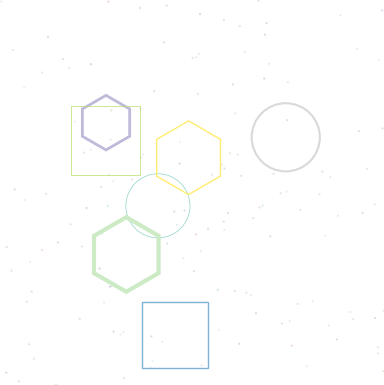[{"shape": "circle", "thickness": 0.5, "radius": 0.42, "center": [0.41, 0.465]}, {"shape": "hexagon", "thickness": 2, "radius": 0.35, "center": [0.275, 0.681]}, {"shape": "square", "thickness": 1, "radius": 0.43, "center": [0.454, 0.13]}, {"shape": "square", "thickness": 0.5, "radius": 0.45, "center": [0.275, 0.636]}, {"shape": "circle", "thickness": 1.5, "radius": 0.44, "center": [0.742, 0.643]}, {"shape": "hexagon", "thickness": 3, "radius": 0.48, "center": [0.328, 0.339]}, {"shape": "hexagon", "thickness": 1, "radius": 0.48, "center": [0.49, 0.59]}]